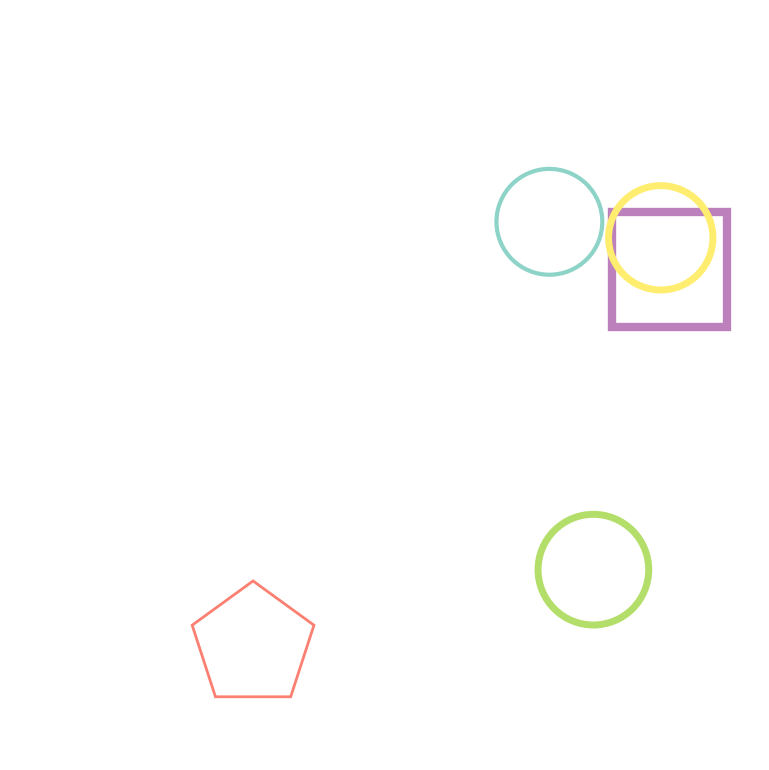[{"shape": "circle", "thickness": 1.5, "radius": 0.34, "center": [0.713, 0.712]}, {"shape": "pentagon", "thickness": 1, "radius": 0.42, "center": [0.329, 0.162]}, {"shape": "circle", "thickness": 2.5, "radius": 0.36, "center": [0.771, 0.26]}, {"shape": "square", "thickness": 3, "radius": 0.38, "center": [0.869, 0.65]}, {"shape": "circle", "thickness": 2.5, "radius": 0.34, "center": [0.858, 0.691]}]